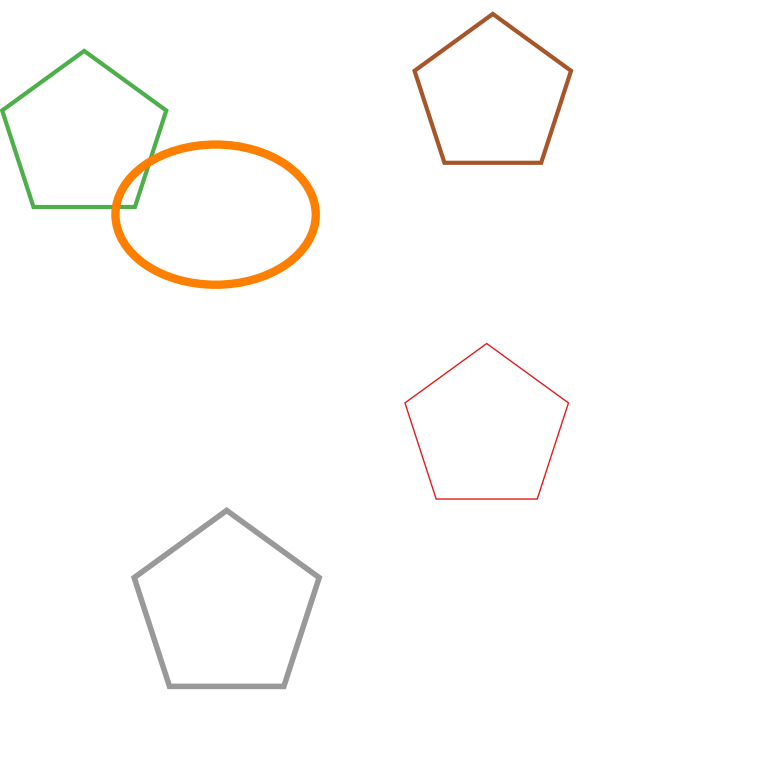[{"shape": "pentagon", "thickness": 0.5, "radius": 0.56, "center": [0.632, 0.442]}, {"shape": "pentagon", "thickness": 1.5, "radius": 0.56, "center": [0.109, 0.822]}, {"shape": "oval", "thickness": 3, "radius": 0.65, "center": [0.28, 0.721]}, {"shape": "pentagon", "thickness": 1.5, "radius": 0.53, "center": [0.64, 0.875]}, {"shape": "pentagon", "thickness": 2, "radius": 0.63, "center": [0.294, 0.211]}]